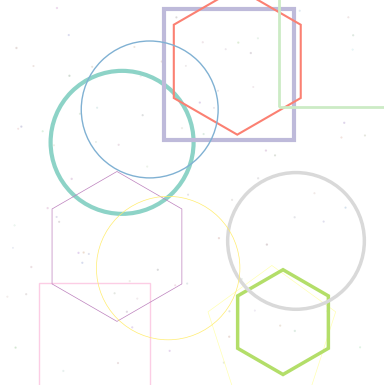[{"shape": "circle", "thickness": 3, "radius": 0.93, "center": [0.317, 0.63]}, {"shape": "pentagon", "thickness": 0.5, "radius": 0.87, "center": [0.706, 0.136]}, {"shape": "square", "thickness": 3, "radius": 0.85, "center": [0.595, 0.807]}, {"shape": "hexagon", "thickness": 1.5, "radius": 0.95, "center": [0.616, 0.841]}, {"shape": "circle", "thickness": 1, "radius": 0.89, "center": [0.389, 0.716]}, {"shape": "hexagon", "thickness": 2.5, "radius": 0.68, "center": [0.735, 0.163]}, {"shape": "square", "thickness": 1, "radius": 0.72, "center": [0.246, 0.12]}, {"shape": "circle", "thickness": 2.5, "radius": 0.89, "center": [0.769, 0.374]}, {"shape": "hexagon", "thickness": 0.5, "radius": 0.97, "center": [0.304, 0.36]}, {"shape": "square", "thickness": 2, "radius": 0.71, "center": [0.868, 0.866]}, {"shape": "circle", "thickness": 0.5, "radius": 0.93, "center": [0.437, 0.304]}]